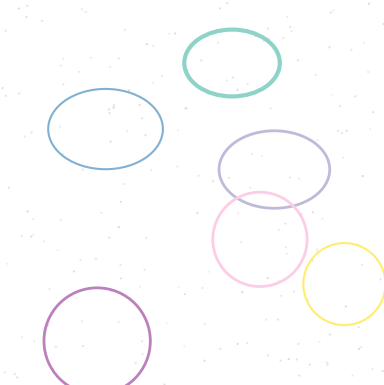[{"shape": "oval", "thickness": 3, "radius": 0.62, "center": [0.603, 0.836]}, {"shape": "oval", "thickness": 2, "radius": 0.72, "center": [0.713, 0.56]}, {"shape": "oval", "thickness": 1.5, "radius": 0.74, "center": [0.274, 0.665]}, {"shape": "circle", "thickness": 2, "radius": 0.61, "center": [0.675, 0.378]}, {"shape": "circle", "thickness": 2, "radius": 0.69, "center": [0.252, 0.114]}, {"shape": "circle", "thickness": 1.5, "radius": 0.53, "center": [0.894, 0.262]}]